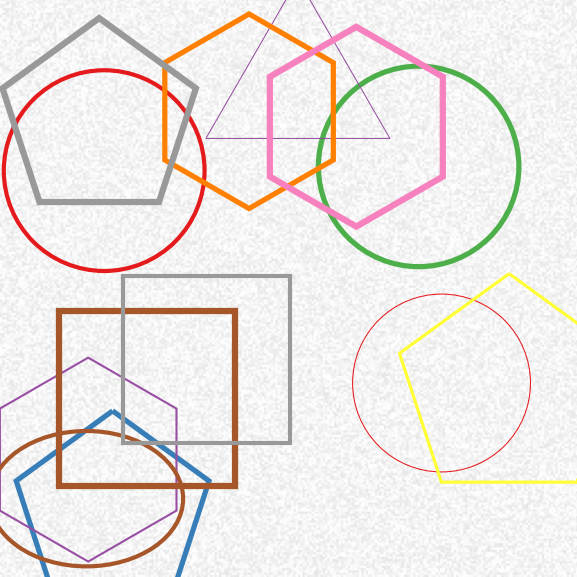[{"shape": "circle", "thickness": 2, "radius": 0.87, "center": [0.18, 0.704]}, {"shape": "circle", "thickness": 0.5, "radius": 0.77, "center": [0.765, 0.336]}, {"shape": "pentagon", "thickness": 2.5, "radius": 0.88, "center": [0.195, 0.112]}, {"shape": "circle", "thickness": 2.5, "radius": 0.87, "center": [0.725, 0.711]}, {"shape": "hexagon", "thickness": 1, "radius": 0.88, "center": [0.153, 0.203]}, {"shape": "triangle", "thickness": 0.5, "radius": 0.92, "center": [0.516, 0.851]}, {"shape": "hexagon", "thickness": 2.5, "radius": 0.84, "center": [0.431, 0.806]}, {"shape": "pentagon", "thickness": 1.5, "radius": 1.0, "center": [0.882, 0.326]}, {"shape": "square", "thickness": 3, "radius": 0.76, "center": [0.255, 0.309]}, {"shape": "oval", "thickness": 2, "radius": 0.84, "center": [0.15, 0.136]}, {"shape": "hexagon", "thickness": 3, "radius": 0.86, "center": [0.617, 0.78]}, {"shape": "pentagon", "thickness": 3, "radius": 0.88, "center": [0.172, 0.792]}, {"shape": "square", "thickness": 2, "radius": 0.72, "center": [0.357, 0.376]}]